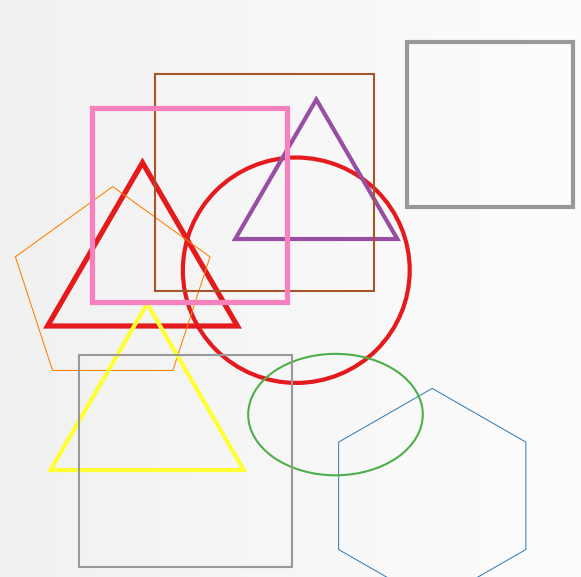[{"shape": "circle", "thickness": 2, "radius": 0.98, "center": [0.51, 0.531]}, {"shape": "triangle", "thickness": 2.5, "radius": 0.94, "center": [0.245, 0.529]}, {"shape": "hexagon", "thickness": 0.5, "radius": 0.93, "center": [0.744, 0.141]}, {"shape": "oval", "thickness": 1, "radius": 0.75, "center": [0.577, 0.281]}, {"shape": "triangle", "thickness": 2, "radius": 0.81, "center": [0.544, 0.666]}, {"shape": "pentagon", "thickness": 0.5, "radius": 0.88, "center": [0.194, 0.5]}, {"shape": "triangle", "thickness": 2, "radius": 0.96, "center": [0.253, 0.281]}, {"shape": "square", "thickness": 1, "radius": 0.94, "center": [0.455, 0.683]}, {"shape": "square", "thickness": 2.5, "radius": 0.84, "center": [0.325, 0.645]}, {"shape": "square", "thickness": 1, "radius": 0.92, "center": [0.319, 0.201]}, {"shape": "square", "thickness": 2, "radius": 0.71, "center": [0.843, 0.783]}]